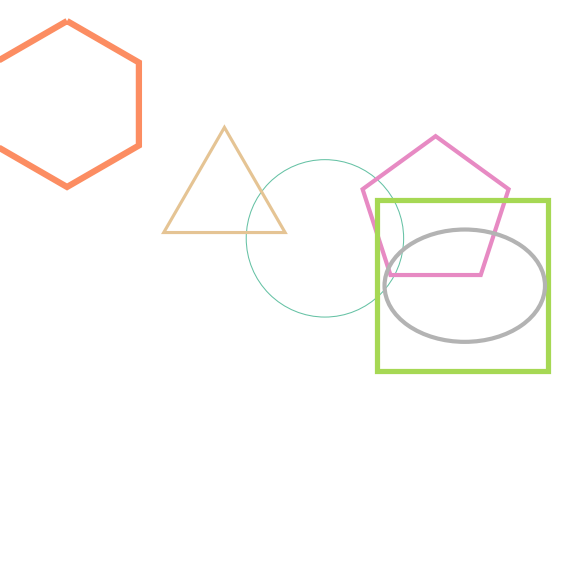[{"shape": "circle", "thickness": 0.5, "radius": 0.68, "center": [0.563, 0.586]}, {"shape": "hexagon", "thickness": 3, "radius": 0.72, "center": [0.116, 0.819]}, {"shape": "pentagon", "thickness": 2, "radius": 0.66, "center": [0.754, 0.63]}, {"shape": "square", "thickness": 2.5, "radius": 0.74, "center": [0.801, 0.505]}, {"shape": "triangle", "thickness": 1.5, "radius": 0.61, "center": [0.389, 0.657]}, {"shape": "oval", "thickness": 2, "radius": 0.69, "center": [0.805, 0.504]}]